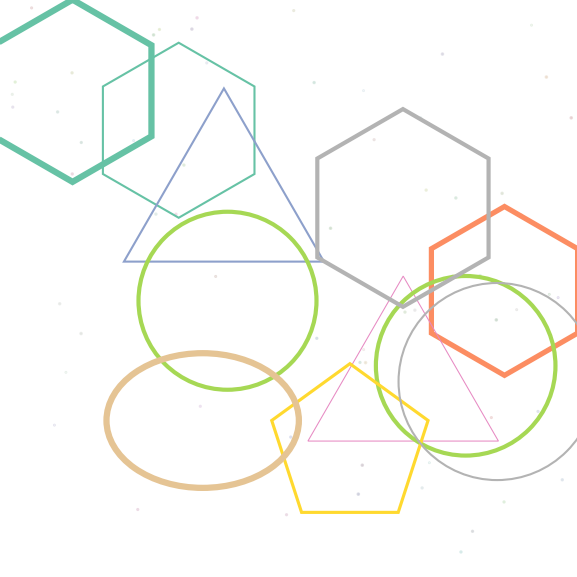[{"shape": "hexagon", "thickness": 1, "radius": 0.76, "center": [0.309, 0.774]}, {"shape": "hexagon", "thickness": 3, "radius": 0.79, "center": [0.126, 0.842]}, {"shape": "hexagon", "thickness": 2.5, "radius": 0.73, "center": [0.874, 0.495]}, {"shape": "triangle", "thickness": 1, "radius": 1.0, "center": [0.388, 0.646]}, {"shape": "triangle", "thickness": 0.5, "radius": 0.95, "center": [0.698, 0.331]}, {"shape": "circle", "thickness": 2, "radius": 0.78, "center": [0.806, 0.366]}, {"shape": "circle", "thickness": 2, "radius": 0.77, "center": [0.394, 0.478]}, {"shape": "pentagon", "thickness": 1.5, "radius": 0.71, "center": [0.606, 0.227]}, {"shape": "oval", "thickness": 3, "radius": 0.83, "center": [0.351, 0.271]}, {"shape": "circle", "thickness": 1, "radius": 0.85, "center": [0.861, 0.338]}, {"shape": "hexagon", "thickness": 2, "radius": 0.86, "center": [0.698, 0.639]}]